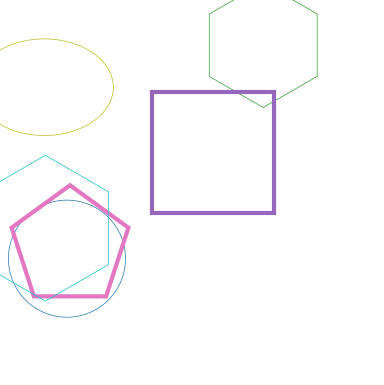[{"shape": "circle", "thickness": 0.5, "radius": 0.76, "center": [0.174, 0.328]}, {"shape": "hexagon", "thickness": 0.5, "radius": 0.81, "center": [0.684, 0.883]}, {"shape": "square", "thickness": 3, "radius": 0.79, "center": [0.553, 0.605]}, {"shape": "pentagon", "thickness": 3, "radius": 0.8, "center": [0.182, 0.359]}, {"shape": "oval", "thickness": 0.5, "radius": 0.9, "center": [0.115, 0.774]}, {"shape": "hexagon", "thickness": 0.5, "radius": 0.95, "center": [0.118, 0.407]}]